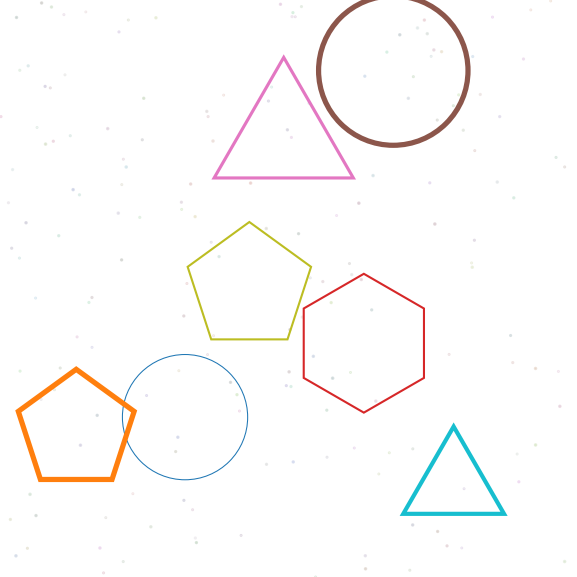[{"shape": "circle", "thickness": 0.5, "radius": 0.54, "center": [0.32, 0.277]}, {"shape": "pentagon", "thickness": 2.5, "radius": 0.53, "center": [0.132, 0.254]}, {"shape": "hexagon", "thickness": 1, "radius": 0.6, "center": [0.63, 0.405]}, {"shape": "circle", "thickness": 2.5, "radius": 0.65, "center": [0.681, 0.877]}, {"shape": "triangle", "thickness": 1.5, "radius": 0.7, "center": [0.491, 0.761]}, {"shape": "pentagon", "thickness": 1, "radius": 0.56, "center": [0.432, 0.502]}, {"shape": "triangle", "thickness": 2, "radius": 0.5, "center": [0.786, 0.16]}]